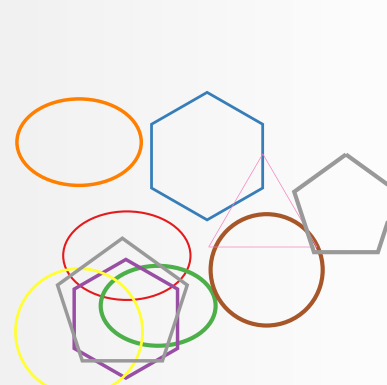[{"shape": "oval", "thickness": 1.5, "radius": 0.82, "center": [0.327, 0.336]}, {"shape": "hexagon", "thickness": 2, "radius": 0.83, "center": [0.534, 0.594]}, {"shape": "oval", "thickness": 3, "radius": 0.74, "center": [0.408, 0.206]}, {"shape": "hexagon", "thickness": 2.5, "radius": 0.77, "center": [0.325, 0.172]}, {"shape": "oval", "thickness": 2.5, "radius": 0.8, "center": [0.204, 0.631]}, {"shape": "circle", "thickness": 2, "radius": 0.82, "center": [0.204, 0.138]}, {"shape": "circle", "thickness": 3, "radius": 0.72, "center": [0.688, 0.299]}, {"shape": "triangle", "thickness": 0.5, "radius": 0.81, "center": [0.678, 0.439]}, {"shape": "pentagon", "thickness": 3, "radius": 0.7, "center": [0.893, 0.458]}, {"shape": "pentagon", "thickness": 2.5, "radius": 0.88, "center": [0.316, 0.205]}]